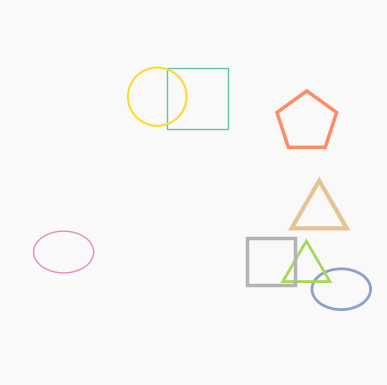[{"shape": "square", "thickness": 1, "radius": 0.39, "center": [0.509, 0.744]}, {"shape": "pentagon", "thickness": 2.5, "radius": 0.4, "center": [0.792, 0.683]}, {"shape": "oval", "thickness": 2, "radius": 0.38, "center": [0.881, 0.249]}, {"shape": "oval", "thickness": 1, "radius": 0.39, "center": [0.164, 0.345]}, {"shape": "triangle", "thickness": 2, "radius": 0.35, "center": [0.791, 0.304]}, {"shape": "circle", "thickness": 1.5, "radius": 0.38, "center": [0.406, 0.749]}, {"shape": "triangle", "thickness": 3, "radius": 0.41, "center": [0.824, 0.448]}, {"shape": "square", "thickness": 2.5, "radius": 0.3, "center": [0.699, 0.321]}]